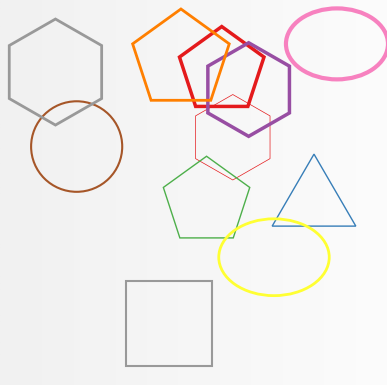[{"shape": "pentagon", "thickness": 2.5, "radius": 0.57, "center": [0.572, 0.816]}, {"shape": "hexagon", "thickness": 0.5, "radius": 0.55, "center": [0.601, 0.643]}, {"shape": "triangle", "thickness": 1, "radius": 0.62, "center": [0.81, 0.475]}, {"shape": "pentagon", "thickness": 1, "radius": 0.59, "center": [0.533, 0.477]}, {"shape": "hexagon", "thickness": 2.5, "radius": 0.61, "center": [0.642, 0.767]}, {"shape": "pentagon", "thickness": 2, "radius": 0.66, "center": [0.467, 0.846]}, {"shape": "oval", "thickness": 2, "radius": 0.71, "center": [0.707, 0.332]}, {"shape": "circle", "thickness": 1.5, "radius": 0.59, "center": [0.198, 0.619]}, {"shape": "oval", "thickness": 3, "radius": 0.66, "center": [0.87, 0.886]}, {"shape": "square", "thickness": 1.5, "radius": 0.55, "center": [0.436, 0.159]}, {"shape": "hexagon", "thickness": 2, "radius": 0.69, "center": [0.143, 0.813]}]